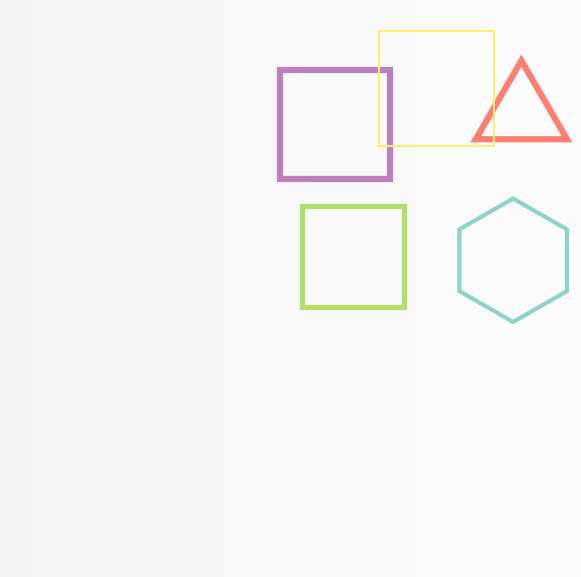[{"shape": "hexagon", "thickness": 2, "radius": 0.53, "center": [0.883, 0.549]}, {"shape": "triangle", "thickness": 3, "radius": 0.45, "center": [0.897, 0.803]}, {"shape": "square", "thickness": 2.5, "radius": 0.44, "center": [0.607, 0.555]}, {"shape": "square", "thickness": 3, "radius": 0.47, "center": [0.576, 0.784]}, {"shape": "square", "thickness": 1, "radius": 0.5, "center": [0.751, 0.846]}]